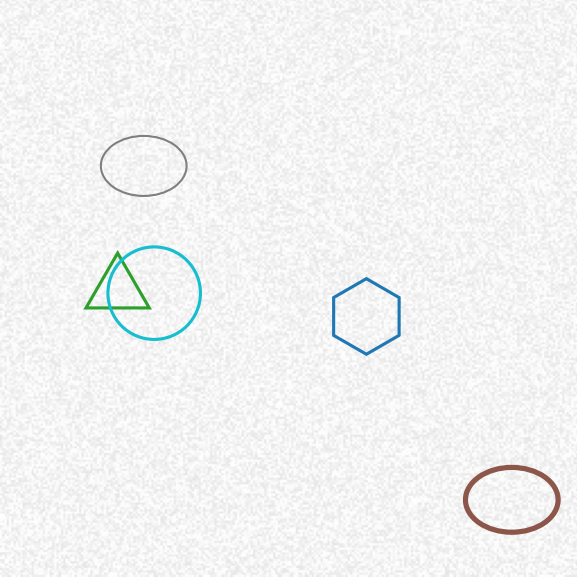[{"shape": "hexagon", "thickness": 1.5, "radius": 0.33, "center": [0.634, 0.451]}, {"shape": "triangle", "thickness": 1.5, "radius": 0.32, "center": [0.204, 0.498]}, {"shape": "oval", "thickness": 2.5, "radius": 0.4, "center": [0.886, 0.134]}, {"shape": "oval", "thickness": 1, "radius": 0.37, "center": [0.249, 0.712]}, {"shape": "circle", "thickness": 1.5, "radius": 0.4, "center": [0.267, 0.491]}]